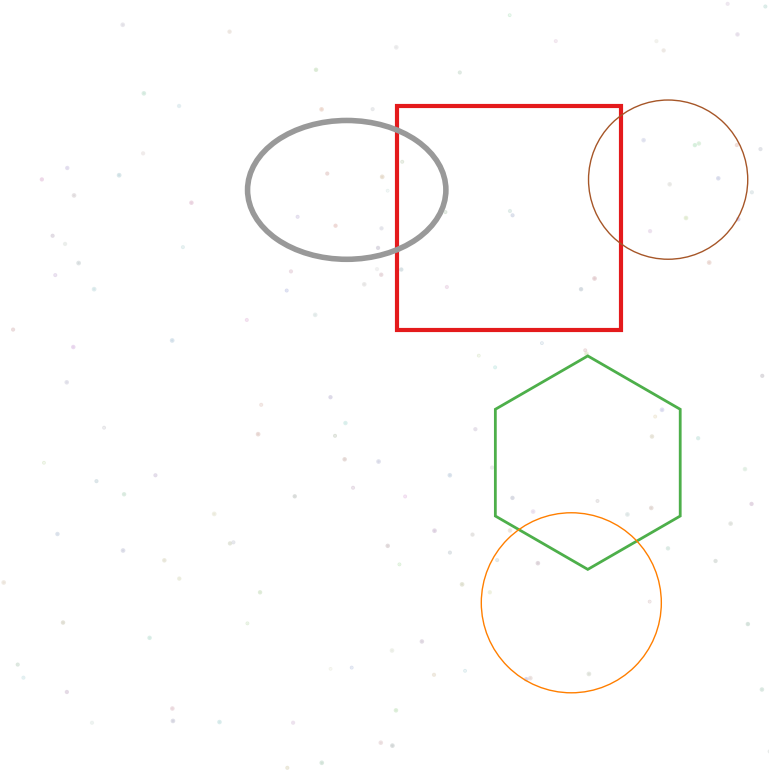[{"shape": "square", "thickness": 1.5, "radius": 0.73, "center": [0.661, 0.717]}, {"shape": "hexagon", "thickness": 1, "radius": 0.69, "center": [0.763, 0.399]}, {"shape": "circle", "thickness": 0.5, "radius": 0.58, "center": [0.742, 0.217]}, {"shape": "circle", "thickness": 0.5, "radius": 0.52, "center": [0.868, 0.767]}, {"shape": "oval", "thickness": 2, "radius": 0.64, "center": [0.45, 0.753]}]